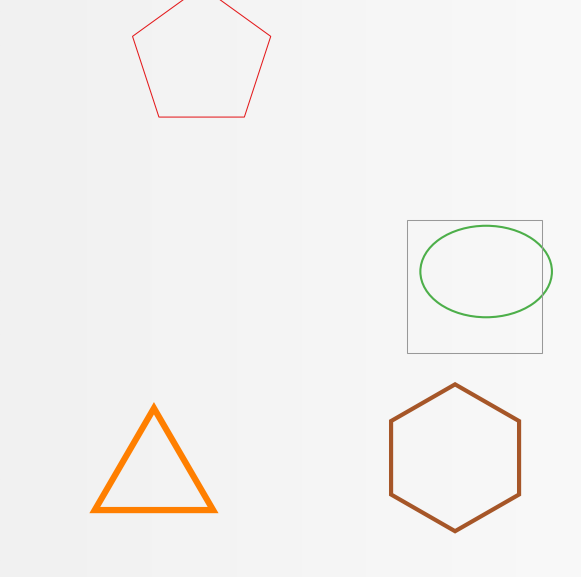[{"shape": "pentagon", "thickness": 0.5, "radius": 0.63, "center": [0.347, 0.898]}, {"shape": "oval", "thickness": 1, "radius": 0.57, "center": [0.836, 0.529]}, {"shape": "triangle", "thickness": 3, "radius": 0.59, "center": [0.265, 0.175]}, {"shape": "hexagon", "thickness": 2, "radius": 0.64, "center": [0.783, 0.206]}, {"shape": "square", "thickness": 0.5, "radius": 0.58, "center": [0.816, 0.503]}]